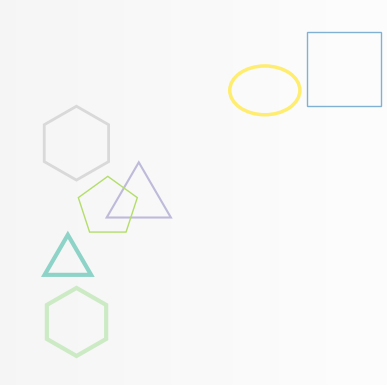[{"shape": "triangle", "thickness": 3, "radius": 0.35, "center": [0.175, 0.321]}, {"shape": "triangle", "thickness": 1.5, "radius": 0.48, "center": [0.358, 0.483]}, {"shape": "square", "thickness": 1, "radius": 0.48, "center": [0.888, 0.821]}, {"shape": "pentagon", "thickness": 1, "radius": 0.4, "center": [0.278, 0.462]}, {"shape": "hexagon", "thickness": 2, "radius": 0.48, "center": [0.197, 0.628]}, {"shape": "hexagon", "thickness": 3, "radius": 0.44, "center": [0.197, 0.164]}, {"shape": "oval", "thickness": 2.5, "radius": 0.45, "center": [0.683, 0.765]}]